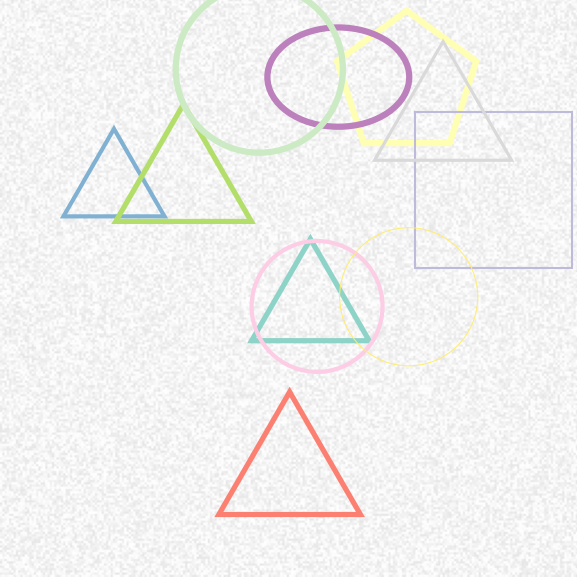[{"shape": "triangle", "thickness": 2.5, "radius": 0.59, "center": [0.537, 0.468]}, {"shape": "pentagon", "thickness": 3, "radius": 0.63, "center": [0.704, 0.854]}, {"shape": "square", "thickness": 1, "radius": 0.68, "center": [0.854, 0.67]}, {"shape": "triangle", "thickness": 2.5, "radius": 0.71, "center": [0.502, 0.179]}, {"shape": "triangle", "thickness": 2, "radius": 0.51, "center": [0.197, 0.675]}, {"shape": "triangle", "thickness": 2.5, "radius": 0.68, "center": [0.318, 0.683]}, {"shape": "circle", "thickness": 2, "radius": 0.57, "center": [0.549, 0.469]}, {"shape": "triangle", "thickness": 1.5, "radius": 0.69, "center": [0.767, 0.79]}, {"shape": "oval", "thickness": 3, "radius": 0.61, "center": [0.586, 0.866]}, {"shape": "circle", "thickness": 3, "radius": 0.72, "center": [0.449, 0.879]}, {"shape": "circle", "thickness": 0.5, "radius": 0.6, "center": [0.708, 0.485]}]